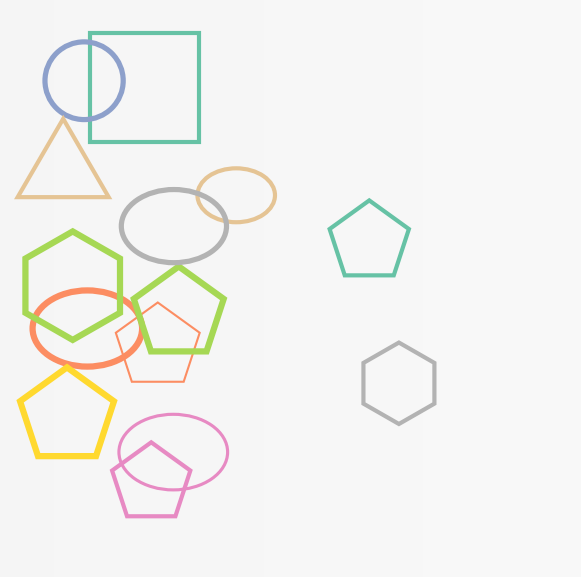[{"shape": "pentagon", "thickness": 2, "radius": 0.36, "center": [0.635, 0.58]}, {"shape": "square", "thickness": 2, "radius": 0.47, "center": [0.249, 0.848]}, {"shape": "oval", "thickness": 3, "radius": 0.47, "center": [0.15, 0.43]}, {"shape": "pentagon", "thickness": 1, "radius": 0.38, "center": [0.271, 0.399]}, {"shape": "circle", "thickness": 2.5, "radius": 0.34, "center": [0.145, 0.859]}, {"shape": "pentagon", "thickness": 2, "radius": 0.35, "center": [0.26, 0.162]}, {"shape": "oval", "thickness": 1.5, "radius": 0.47, "center": [0.298, 0.216]}, {"shape": "hexagon", "thickness": 3, "radius": 0.47, "center": [0.125, 0.504]}, {"shape": "pentagon", "thickness": 3, "radius": 0.41, "center": [0.308, 0.456]}, {"shape": "pentagon", "thickness": 3, "radius": 0.42, "center": [0.115, 0.278]}, {"shape": "oval", "thickness": 2, "radius": 0.33, "center": [0.406, 0.661]}, {"shape": "triangle", "thickness": 2, "radius": 0.45, "center": [0.109, 0.703]}, {"shape": "hexagon", "thickness": 2, "radius": 0.35, "center": [0.686, 0.335]}, {"shape": "oval", "thickness": 2.5, "radius": 0.45, "center": [0.299, 0.608]}]